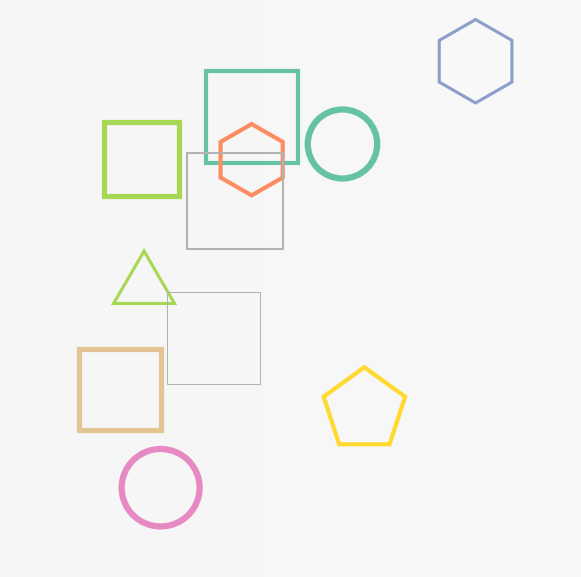[{"shape": "square", "thickness": 2, "radius": 0.4, "center": [0.434, 0.797]}, {"shape": "circle", "thickness": 3, "radius": 0.3, "center": [0.589, 0.75]}, {"shape": "hexagon", "thickness": 2, "radius": 0.31, "center": [0.433, 0.723]}, {"shape": "hexagon", "thickness": 1.5, "radius": 0.36, "center": [0.818, 0.893]}, {"shape": "circle", "thickness": 3, "radius": 0.34, "center": [0.276, 0.155]}, {"shape": "square", "thickness": 2.5, "radius": 0.32, "center": [0.243, 0.723]}, {"shape": "triangle", "thickness": 1.5, "radius": 0.3, "center": [0.248, 0.504]}, {"shape": "pentagon", "thickness": 2, "radius": 0.37, "center": [0.627, 0.289]}, {"shape": "square", "thickness": 2.5, "radius": 0.35, "center": [0.206, 0.324]}, {"shape": "square", "thickness": 1, "radius": 0.42, "center": [0.404, 0.652]}, {"shape": "square", "thickness": 0.5, "radius": 0.4, "center": [0.367, 0.413]}]